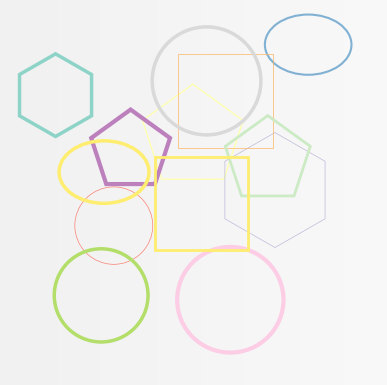[{"shape": "hexagon", "thickness": 2.5, "radius": 0.54, "center": [0.143, 0.753]}, {"shape": "pentagon", "thickness": 1, "radius": 0.68, "center": [0.498, 0.645]}, {"shape": "hexagon", "thickness": 0.5, "radius": 0.75, "center": [0.71, 0.506]}, {"shape": "circle", "thickness": 0.5, "radius": 0.5, "center": [0.294, 0.414]}, {"shape": "oval", "thickness": 1.5, "radius": 0.56, "center": [0.795, 0.884]}, {"shape": "square", "thickness": 0.5, "radius": 0.61, "center": [0.581, 0.738]}, {"shape": "circle", "thickness": 2.5, "radius": 0.61, "center": [0.261, 0.233]}, {"shape": "circle", "thickness": 3, "radius": 0.69, "center": [0.594, 0.221]}, {"shape": "circle", "thickness": 2.5, "radius": 0.7, "center": [0.533, 0.79]}, {"shape": "pentagon", "thickness": 3, "radius": 0.53, "center": [0.337, 0.608]}, {"shape": "pentagon", "thickness": 2, "radius": 0.58, "center": [0.691, 0.584]}, {"shape": "square", "thickness": 2, "radius": 0.6, "center": [0.519, 0.472]}, {"shape": "oval", "thickness": 2.5, "radius": 0.58, "center": [0.268, 0.553]}]